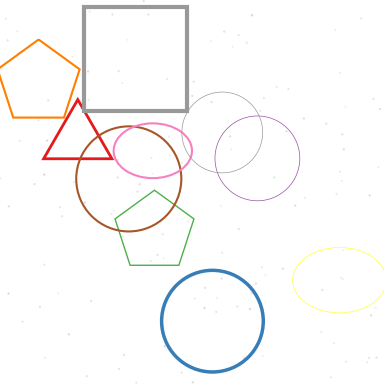[{"shape": "triangle", "thickness": 2, "radius": 0.51, "center": [0.202, 0.639]}, {"shape": "circle", "thickness": 2.5, "radius": 0.66, "center": [0.552, 0.166]}, {"shape": "pentagon", "thickness": 1, "radius": 0.54, "center": [0.401, 0.398]}, {"shape": "circle", "thickness": 0.5, "radius": 0.55, "center": [0.669, 0.589]}, {"shape": "pentagon", "thickness": 1.5, "radius": 0.56, "center": [0.1, 0.785]}, {"shape": "oval", "thickness": 0.5, "radius": 0.61, "center": [0.882, 0.272]}, {"shape": "circle", "thickness": 1.5, "radius": 0.68, "center": [0.334, 0.535]}, {"shape": "oval", "thickness": 1.5, "radius": 0.51, "center": [0.397, 0.608]}, {"shape": "circle", "thickness": 0.5, "radius": 0.52, "center": [0.577, 0.656]}, {"shape": "square", "thickness": 3, "radius": 0.67, "center": [0.352, 0.847]}]